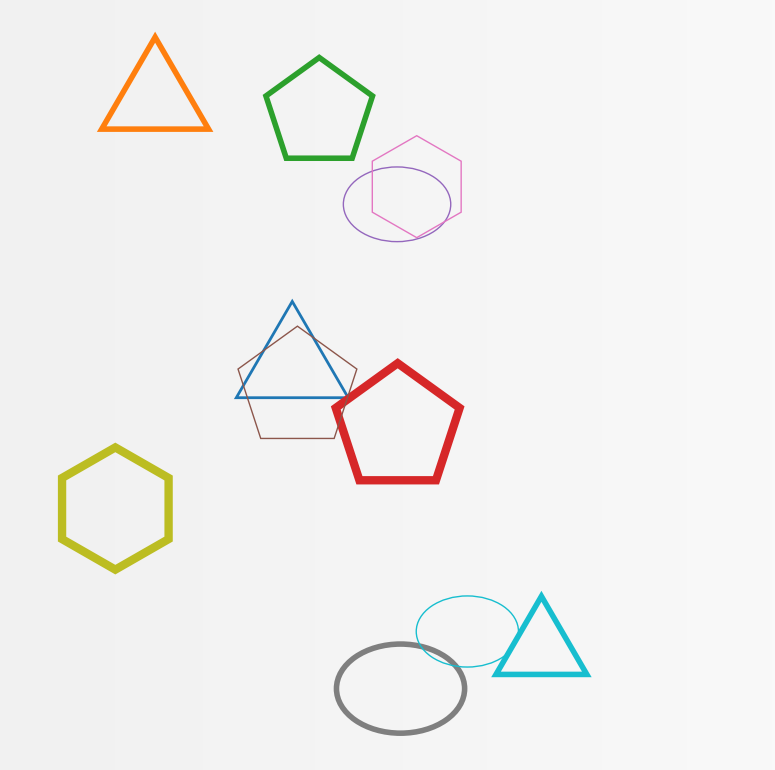[{"shape": "triangle", "thickness": 1, "radius": 0.42, "center": [0.377, 0.525]}, {"shape": "triangle", "thickness": 2, "radius": 0.4, "center": [0.2, 0.872]}, {"shape": "pentagon", "thickness": 2, "radius": 0.36, "center": [0.412, 0.853]}, {"shape": "pentagon", "thickness": 3, "radius": 0.42, "center": [0.513, 0.444]}, {"shape": "oval", "thickness": 0.5, "radius": 0.35, "center": [0.512, 0.735]}, {"shape": "pentagon", "thickness": 0.5, "radius": 0.4, "center": [0.384, 0.496]}, {"shape": "hexagon", "thickness": 0.5, "radius": 0.33, "center": [0.538, 0.758]}, {"shape": "oval", "thickness": 2, "radius": 0.41, "center": [0.517, 0.106]}, {"shape": "hexagon", "thickness": 3, "radius": 0.4, "center": [0.149, 0.34]}, {"shape": "triangle", "thickness": 2, "radius": 0.34, "center": [0.699, 0.158]}, {"shape": "oval", "thickness": 0.5, "radius": 0.33, "center": [0.603, 0.18]}]